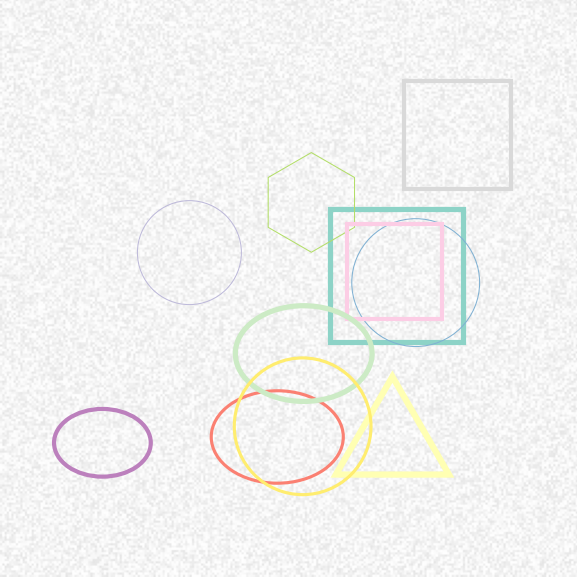[{"shape": "square", "thickness": 2.5, "radius": 0.57, "center": [0.686, 0.523]}, {"shape": "triangle", "thickness": 3, "radius": 0.57, "center": [0.679, 0.234]}, {"shape": "circle", "thickness": 0.5, "radius": 0.45, "center": [0.328, 0.562]}, {"shape": "oval", "thickness": 1.5, "radius": 0.57, "center": [0.48, 0.242]}, {"shape": "circle", "thickness": 0.5, "radius": 0.55, "center": [0.72, 0.51]}, {"shape": "hexagon", "thickness": 0.5, "radius": 0.43, "center": [0.539, 0.649]}, {"shape": "square", "thickness": 2, "radius": 0.41, "center": [0.684, 0.529]}, {"shape": "square", "thickness": 2, "radius": 0.47, "center": [0.792, 0.765]}, {"shape": "oval", "thickness": 2, "radius": 0.42, "center": [0.177, 0.232]}, {"shape": "oval", "thickness": 2.5, "radius": 0.59, "center": [0.526, 0.387]}, {"shape": "circle", "thickness": 1.5, "radius": 0.59, "center": [0.524, 0.261]}]